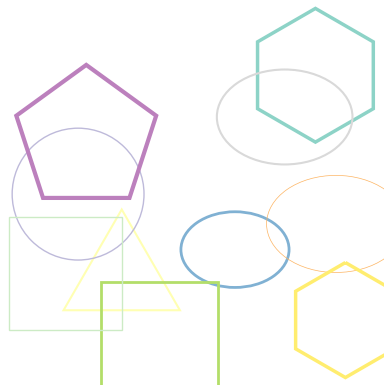[{"shape": "hexagon", "thickness": 2.5, "radius": 0.87, "center": [0.819, 0.804]}, {"shape": "triangle", "thickness": 1.5, "radius": 0.87, "center": [0.316, 0.281]}, {"shape": "circle", "thickness": 1, "radius": 0.86, "center": [0.203, 0.496]}, {"shape": "oval", "thickness": 2, "radius": 0.7, "center": [0.61, 0.352]}, {"shape": "oval", "thickness": 0.5, "radius": 0.9, "center": [0.873, 0.418]}, {"shape": "square", "thickness": 2, "radius": 0.76, "center": [0.414, 0.115]}, {"shape": "oval", "thickness": 1.5, "radius": 0.88, "center": [0.739, 0.696]}, {"shape": "pentagon", "thickness": 3, "radius": 0.95, "center": [0.224, 0.64]}, {"shape": "square", "thickness": 1, "radius": 0.74, "center": [0.17, 0.29]}, {"shape": "hexagon", "thickness": 2.5, "radius": 0.75, "center": [0.897, 0.169]}]